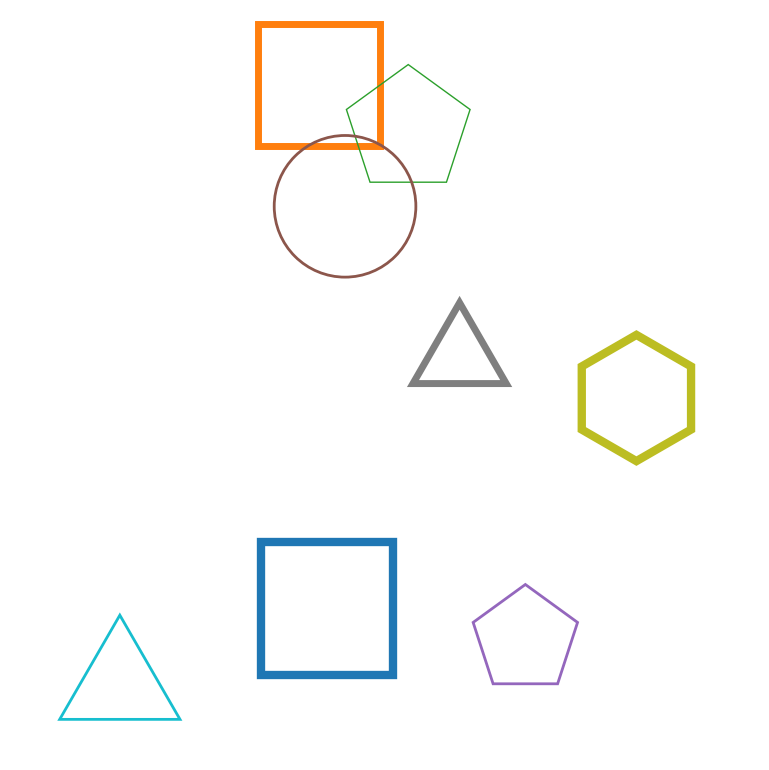[{"shape": "square", "thickness": 3, "radius": 0.43, "center": [0.424, 0.209]}, {"shape": "square", "thickness": 2.5, "radius": 0.4, "center": [0.414, 0.889]}, {"shape": "pentagon", "thickness": 0.5, "radius": 0.42, "center": [0.53, 0.832]}, {"shape": "pentagon", "thickness": 1, "radius": 0.36, "center": [0.682, 0.17]}, {"shape": "circle", "thickness": 1, "radius": 0.46, "center": [0.448, 0.732]}, {"shape": "triangle", "thickness": 2.5, "radius": 0.35, "center": [0.597, 0.537]}, {"shape": "hexagon", "thickness": 3, "radius": 0.41, "center": [0.827, 0.483]}, {"shape": "triangle", "thickness": 1, "radius": 0.45, "center": [0.156, 0.111]}]